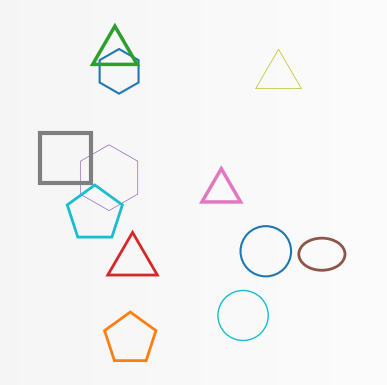[{"shape": "circle", "thickness": 1.5, "radius": 0.33, "center": [0.686, 0.347]}, {"shape": "hexagon", "thickness": 1.5, "radius": 0.29, "center": [0.307, 0.815]}, {"shape": "pentagon", "thickness": 2, "radius": 0.35, "center": [0.336, 0.12]}, {"shape": "triangle", "thickness": 2.5, "radius": 0.33, "center": [0.296, 0.866]}, {"shape": "triangle", "thickness": 2, "radius": 0.37, "center": [0.342, 0.323]}, {"shape": "hexagon", "thickness": 0.5, "radius": 0.43, "center": [0.281, 0.538]}, {"shape": "oval", "thickness": 2, "radius": 0.3, "center": [0.831, 0.34]}, {"shape": "triangle", "thickness": 2.5, "radius": 0.29, "center": [0.571, 0.504]}, {"shape": "square", "thickness": 3, "radius": 0.33, "center": [0.169, 0.589]}, {"shape": "triangle", "thickness": 0.5, "radius": 0.34, "center": [0.719, 0.804]}, {"shape": "circle", "thickness": 1, "radius": 0.32, "center": [0.627, 0.181]}, {"shape": "pentagon", "thickness": 2, "radius": 0.37, "center": [0.245, 0.445]}]